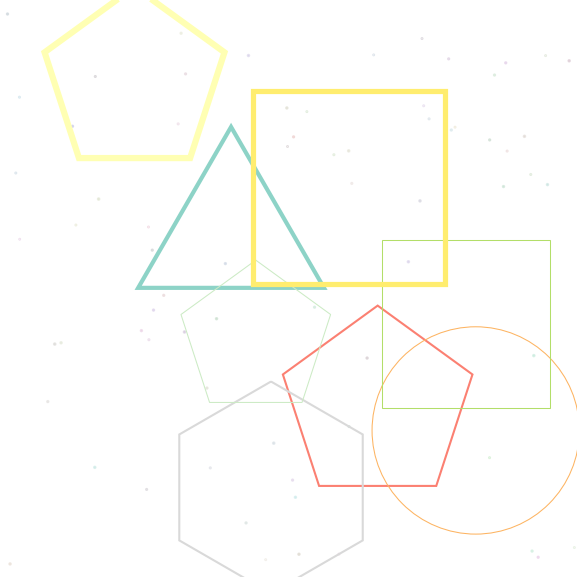[{"shape": "triangle", "thickness": 2, "radius": 0.93, "center": [0.4, 0.594]}, {"shape": "pentagon", "thickness": 3, "radius": 0.82, "center": [0.233, 0.858]}, {"shape": "pentagon", "thickness": 1, "radius": 0.86, "center": [0.654, 0.297]}, {"shape": "circle", "thickness": 0.5, "radius": 0.9, "center": [0.824, 0.254]}, {"shape": "square", "thickness": 0.5, "radius": 0.73, "center": [0.806, 0.438]}, {"shape": "hexagon", "thickness": 1, "radius": 0.92, "center": [0.469, 0.155]}, {"shape": "pentagon", "thickness": 0.5, "radius": 0.68, "center": [0.443, 0.412]}, {"shape": "square", "thickness": 2.5, "radius": 0.83, "center": [0.604, 0.674]}]